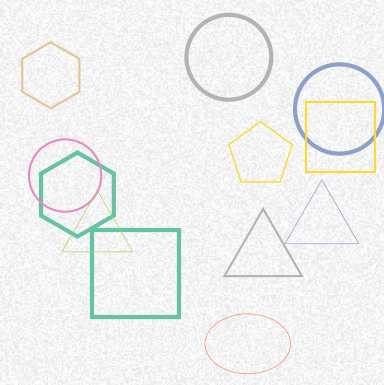[{"shape": "hexagon", "thickness": 3, "radius": 0.55, "center": [0.201, 0.495]}, {"shape": "square", "thickness": 3, "radius": 0.56, "center": [0.351, 0.289]}, {"shape": "oval", "thickness": 0.5, "radius": 0.56, "center": [0.643, 0.107]}, {"shape": "circle", "thickness": 3, "radius": 0.58, "center": [0.882, 0.717]}, {"shape": "triangle", "thickness": 0.5, "radius": 0.55, "center": [0.836, 0.422]}, {"shape": "circle", "thickness": 1.5, "radius": 0.47, "center": [0.169, 0.544]}, {"shape": "triangle", "thickness": 0.5, "radius": 0.53, "center": [0.253, 0.399]}, {"shape": "square", "thickness": 1.5, "radius": 0.45, "center": [0.885, 0.644]}, {"shape": "pentagon", "thickness": 1, "radius": 0.43, "center": [0.677, 0.598]}, {"shape": "hexagon", "thickness": 1.5, "radius": 0.43, "center": [0.132, 0.804]}, {"shape": "triangle", "thickness": 1.5, "radius": 0.58, "center": [0.684, 0.341]}, {"shape": "circle", "thickness": 3, "radius": 0.55, "center": [0.594, 0.851]}]